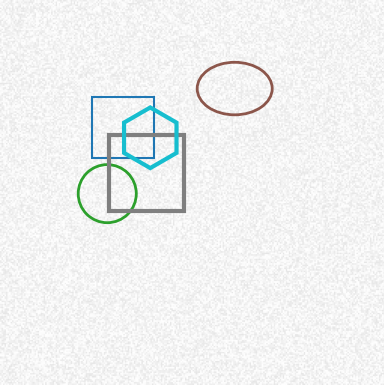[{"shape": "square", "thickness": 1.5, "radius": 0.4, "center": [0.32, 0.669]}, {"shape": "circle", "thickness": 2, "radius": 0.38, "center": [0.279, 0.497]}, {"shape": "oval", "thickness": 2, "radius": 0.49, "center": [0.61, 0.77]}, {"shape": "square", "thickness": 3, "radius": 0.49, "center": [0.38, 0.551]}, {"shape": "hexagon", "thickness": 3, "radius": 0.39, "center": [0.39, 0.642]}]